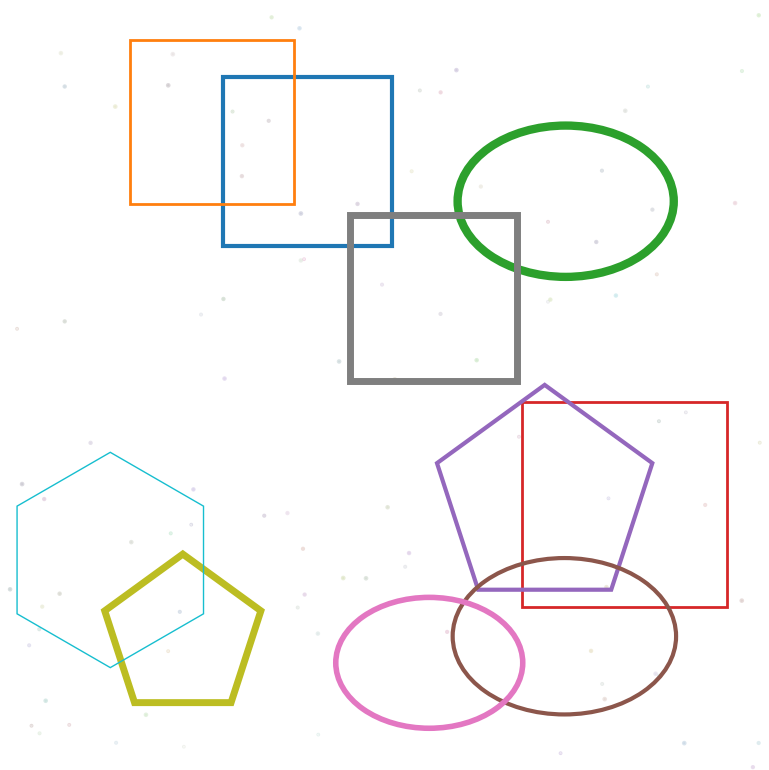[{"shape": "square", "thickness": 1.5, "radius": 0.55, "center": [0.399, 0.79]}, {"shape": "square", "thickness": 1, "radius": 0.53, "center": [0.275, 0.842]}, {"shape": "oval", "thickness": 3, "radius": 0.7, "center": [0.735, 0.739]}, {"shape": "square", "thickness": 1, "radius": 0.66, "center": [0.811, 0.345]}, {"shape": "pentagon", "thickness": 1.5, "radius": 0.74, "center": [0.707, 0.353]}, {"shape": "oval", "thickness": 1.5, "radius": 0.73, "center": [0.733, 0.174]}, {"shape": "oval", "thickness": 2, "radius": 0.61, "center": [0.557, 0.139]}, {"shape": "square", "thickness": 2.5, "radius": 0.54, "center": [0.563, 0.613]}, {"shape": "pentagon", "thickness": 2.5, "radius": 0.53, "center": [0.237, 0.174]}, {"shape": "hexagon", "thickness": 0.5, "radius": 0.7, "center": [0.143, 0.273]}]